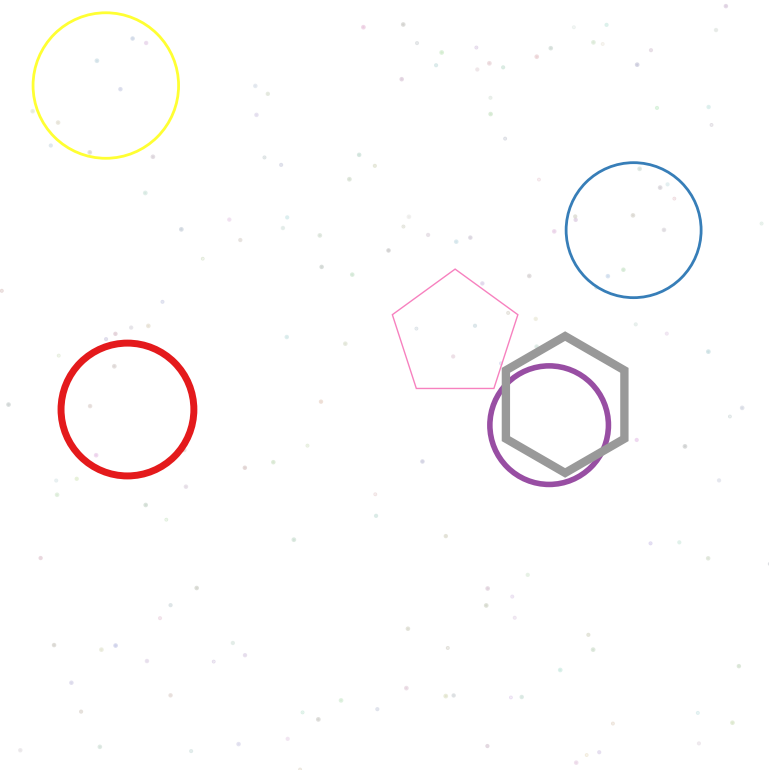[{"shape": "circle", "thickness": 2.5, "radius": 0.43, "center": [0.166, 0.468]}, {"shape": "circle", "thickness": 1, "radius": 0.44, "center": [0.823, 0.701]}, {"shape": "circle", "thickness": 2, "radius": 0.38, "center": [0.713, 0.448]}, {"shape": "circle", "thickness": 1, "radius": 0.47, "center": [0.137, 0.889]}, {"shape": "pentagon", "thickness": 0.5, "radius": 0.43, "center": [0.591, 0.565]}, {"shape": "hexagon", "thickness": 3, "radius": 0.44, "center": [0.734, 0.475]}]